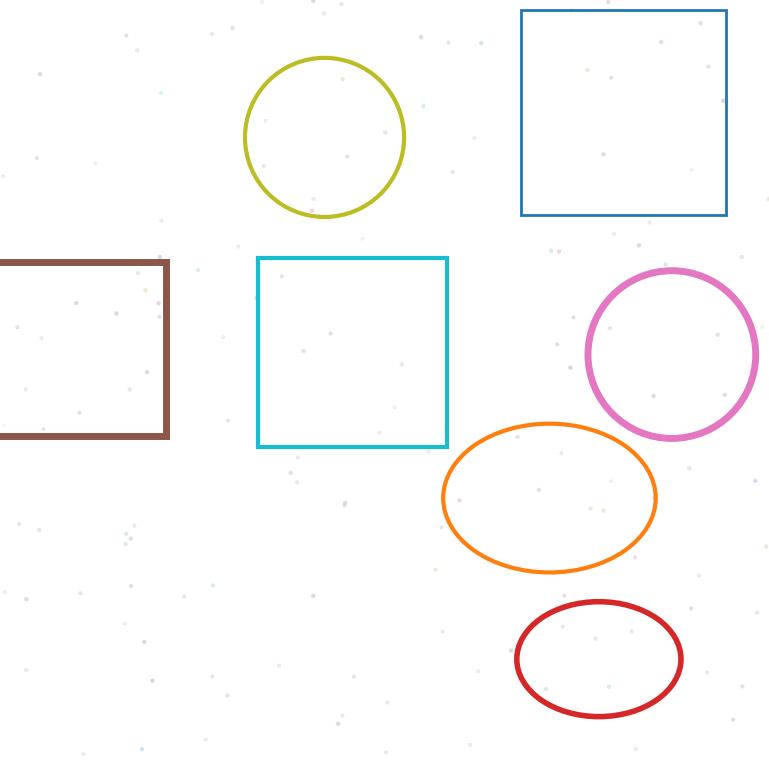[{"shape": "square", "thickness": 1, "radius": 0.67, "center": [0.81, 0.854]}, {"shape": "oval", "thickness": 1.5, "radius": 0.69, "center": [0.714, 0.353]}, {"shape": "oval", "thickness": 2, "radius": 0.53, "center": [0.778, 0.144]}, {"shape": "square", "thickness": 2.5, "radius": 0.57, "center": [0.102, 0.547]}, {"shape": "circle", "thickness": 2.5, "radius": 0.54, "center": [0.873, 0.54]}, {"shape": "circle", "thickness": 1.5, "radius": 0.52, "center": [0.421, 0.822]}, {"shape": "square", "thickness": 1.5, "radius": 0.61, "center": [0.458, 0.542]}]